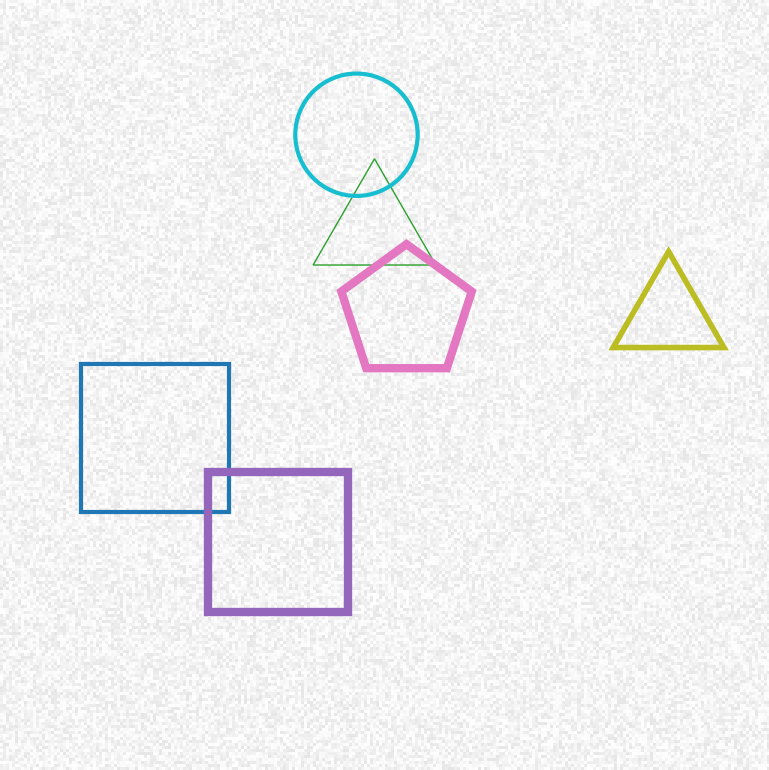[{"shape": "square", "thickness": 1.5, "radius": 0.48, "center": [0.201, 0.432]}, {"shape": "triangle", "thickness": 0.5, "radius": 0.46, "center": [0.486, 0.702]}, {"shape": "square", "thickness": 3, "radius": 0.45, "center": [0.361, 0.297]}, {"shape": "pentagon", "thickness": 3, "radius": 0.45, "center": [0.528, 0.594]}, {"shape": "triangle", "thickness": 2, "radius": 0.42, "center": [0.868, 0.59]}, {"shape": "circle", "thickness": 1.5, "radius": 0.4, "center": [0.463, 0.825]}]